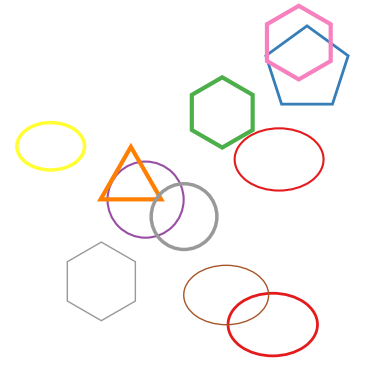[{"shape": "oval", "thickness": 2, "radius": 0.58, "center": [0.708, 0.157]}, {"shape": "oval", "thickness": 1.5, "radius": 0.58, "center": [0.725, 0.586]}, {"shape": "pentagon", "thickness": 2, "radius": 0.56, "center": [0.797, 0.82]}, {"shape": "hexagon", "thickness": 3, "radius": 0.46, "center": [0.577, 0.708]}, {"shape": "circle", "thickness": 1.5, "radius": 0.49, "center": [0.378, 0.481]}, {"shape": "triangle", "thickness": 3, "radius": 0.45, "center": [0.34, 0.528]}, {"shape": "oval", "thickness": 2.5, "radius": 0.44, "center": [0.132, 0.62]}, {"shape": "oval", "thickness": 1, "radius": 0.55, "center": [0.587, 0.234]}, {"shape": "hexagon", "thickness": 3, "radius": 0.48, "center": [0.776, 0.889]}, {"shape": "hexagon", "thickness": 1, "radius": 0.51, "center": [0.263, 0.269]}, {"shape": "circle", "thickness": 2.5, "radius": 0.43, "center": [0.478, 0.437]}]